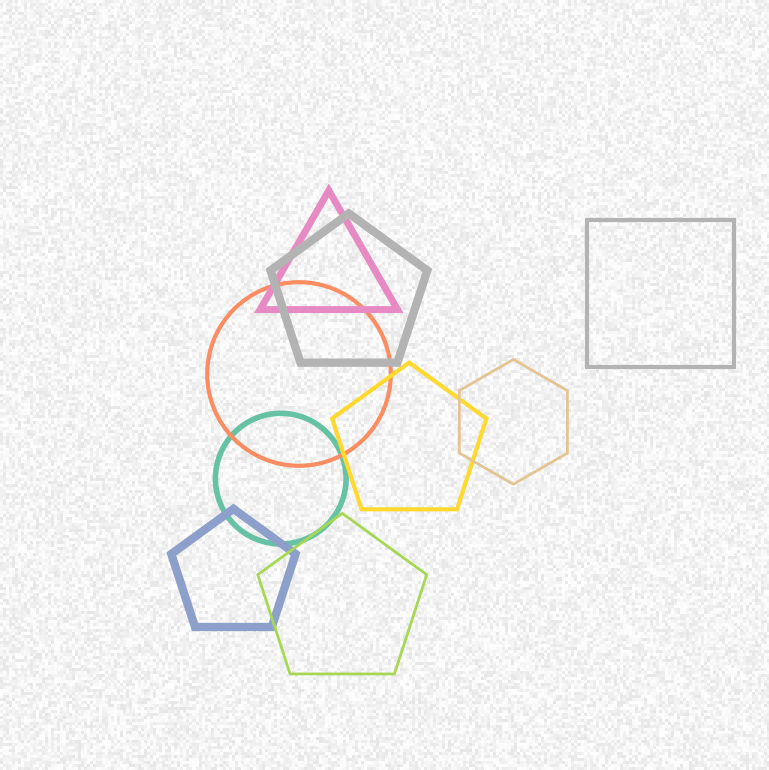[{"shape": "circle", "thickness": 2, "radius": 0.42, "center": [0.365, 0.378]}, {"shape": "circle", "thickness": 1.5, "radius": 0.6, "center": [0.388, 0.514]}, {"shape": "pentagon", "thickness": 3, "radius": 0.42, "center": [0.303, 0.254]}, {"shape": "triangle", "thickness": 2.5, "radius": 0.52, "center": [0.427, 0.649]}, {"shape": "pentagon", "thickness": 1, "radius": 0.58, "center": [0.444, 0.218]}, {"shape": "pentagon", "thickness": 1.5, "radius": 0.53, "center": [0.532, 0.424]}, {"shape": "hexagon", "thickness": 1, "radius": 0.41, "center": [0.667, 0.452]}, {"shape": "square", "thickness": 1.5, "radius": 0.48, "center": [0.858, 0.619]}, {"shape": "pentagon", "thickness": 3, "radius": 0.54, "center": [0.453, 0.616]}]